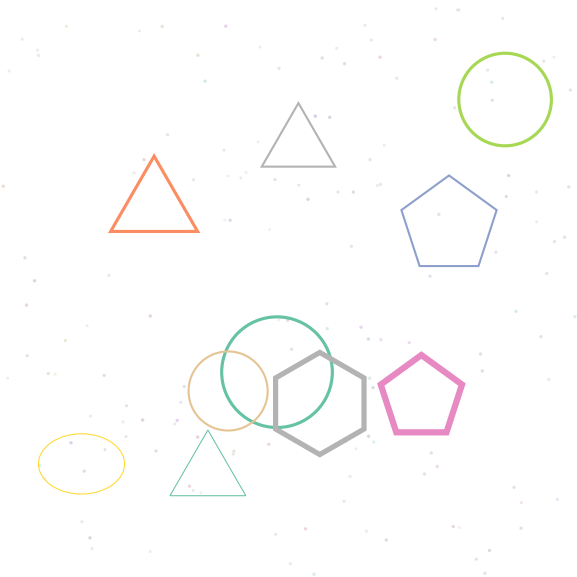[{"shape": "triangle", "thickness": 0.5, "radius": 0.38, "center": [0.36, 0.179]}, {"shape": "circle", "thickness": 1.5, "radius": 0.48, "center": [0.48, 0.355]}, {"shape": "triangle", "thickness": 1.5, "radius": 0.43, "center": [0.267, 0.642]}, {"shape": "pentagon", "thickness": 1, "radius": 0.43, "center": [0.778, 0.609]}, {"shape": "pentagon", "thickness": 3, "radius": 0.37, "center": [0.73, 0.31]}, {"shape": "circle", "thickness": 1.5, "radius": 0.4, "center": [0.875, 0.827]}, {"shape": "oval", "thickness": 0.5, "radius": 0.37, "center": [0.141, 0.196]}, {"shape": "circle", "thickness": 1, "radius": 0.34, "center": [0.395, 0.322]}, {"shape": "hexagon", "thickness": 2.5, "radius": 0.44, "center": [0.554, 0.3]}, {"shape": "triangle", "thickness": 1, "radius": 0.37, "center": [0.517, 0.747]}]